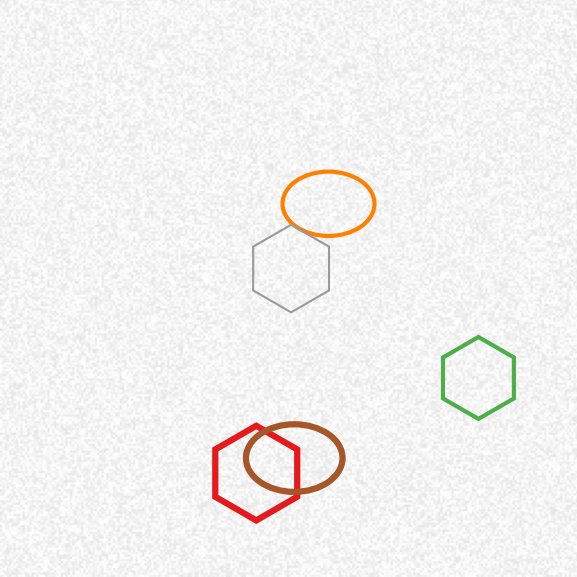[{"shape": "hexagon", "thickness": 3, "radius": 0.41, "center": [0.444, 0.18]}, {"shape": "hexagon", "thickness": 2, "radius": 0.35, "center": [0.828, 0.345]}, {"shape": "oval", "thickness": 2, "radius": 0.4, "center": [0.569, 0.646]}, {"shape": "oval", "thickness": 3, "radius": 0.42, "center": [0.51, 0.206]}, {"shape": "hexagon", "thickness": 1, "radius": 0.38, "center": [0.504, 0.534]}]